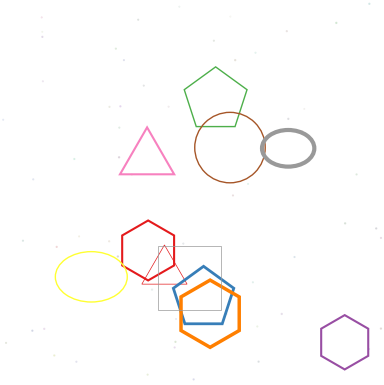[{"shape": "triangle", "thickness": 0.5, "radius": 0.34, "center": [0.427, 0.296]}, {"shape": "hexagon", "thickness": 1.5, "radius": 0.39, "center": [0.385, 0.349]}, {"shape": "pentagon", "thickness": 2, "radius": 0.41, "center": [0.529, 0.226]}, {"shape": "pentagon", "thickness": 1, "radius": 0.43, "center": [0.56, 0.741]}, {"shape": "hexagon", "thickness": 1.5, "radius": 0.35, "center": [0.895, 0.111]}, {"shape": "hexagon", "thickness": 2.5, "radius": 0.44, "center": [0.546, 0.185]}, {"shape": "oval", "thickness": 1, "radius": 0.47, "center": [0.237, 0.281]}, {"shape": "circle", "thickness": 1, "radius": 0.46, "center": [0.597, 0.617]}, {"shape": "triangle", "thickness": 1.5, "radius": 0.41, "center": [0.382, 0.588]}, {"shape": "square", "thickness": 0.5, "radius": 0.41, "center": [0.492, 0.278]}, {"shape": "oval", "thickness": 3, "radius": 0.34, "center": [0.748, 0.615]}]